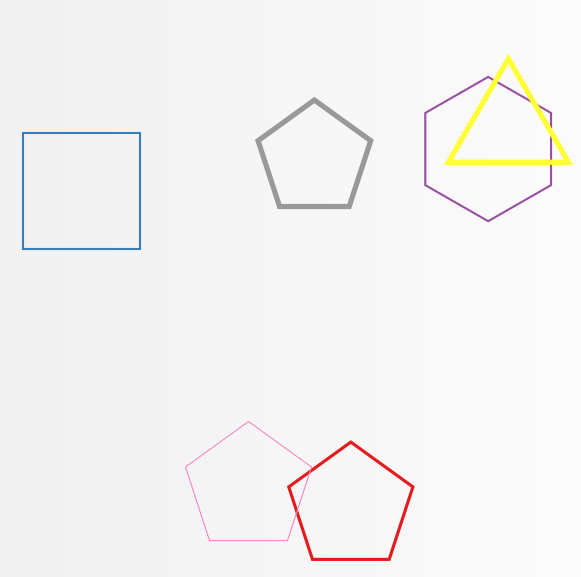[{"shape": "pentagon", "thickness": 1.5, "radius": 0.56, "center": [0.604, 0.121]}, {"shape": "square", "thickness": 1, "radius": 0.5, "center": [0.141, 0.668]}, {"shape": "hexagon", "thickness": 1, "radius": 0.62, "center": [0.84, 0.741]}, {"shape": "triangle", "thickness": 2.5, "radius": 0.6, "center": [0.875, 0.778]}, {"shape": "pentagon", "thickness": 0.5, "radius": 0.57, "center": [0.428, 0.155]}, {"shape": "pentagon", "thickness": 2.5, "radius": 0.51, "center": [0.541, 0.724]}]